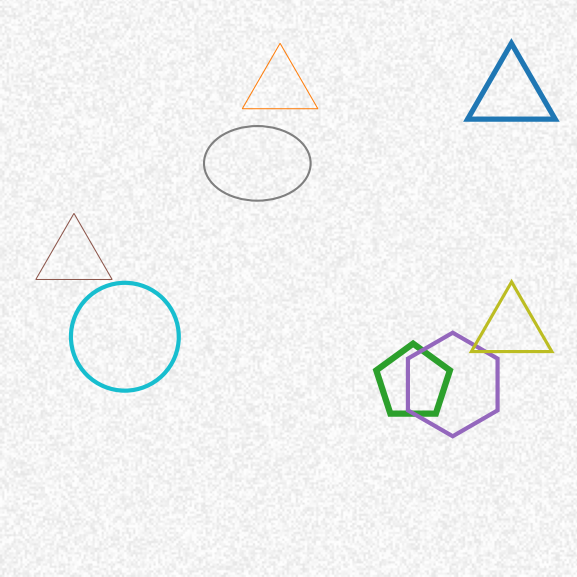[{"shape": "triangle", "thickness": 2.5, "radius": 0.44, "center": [0.886, 0.837]}, {"shape": "triangle", "thickness": 0.5, "radius": 0.38, "center": [0.485, 0.849]}, {"shape": "pentagon", "thickness": 3, "radius": 0.33, "center": [0.715, 0.337]}, {"shape": "hexagon", "thickness": 2, "radius": 0.45, "center": [0.784, 0.333]}, {"shape": "triangle", "thickness": 0.5, "radius": 0.38, "center": [0.128, 0.553]}, {"shape": "oval", "thickness": 1, "radius": 0.46, "center": [0.446, 0.716]}, {"shape": "triangle", "thickness": 1.5, "radius": 0.4, "center": [0.886, 0.431]}, {"shape": "circle", "thickness": 2, "radius": 0.47, "center": [0.216, 0.416]}]